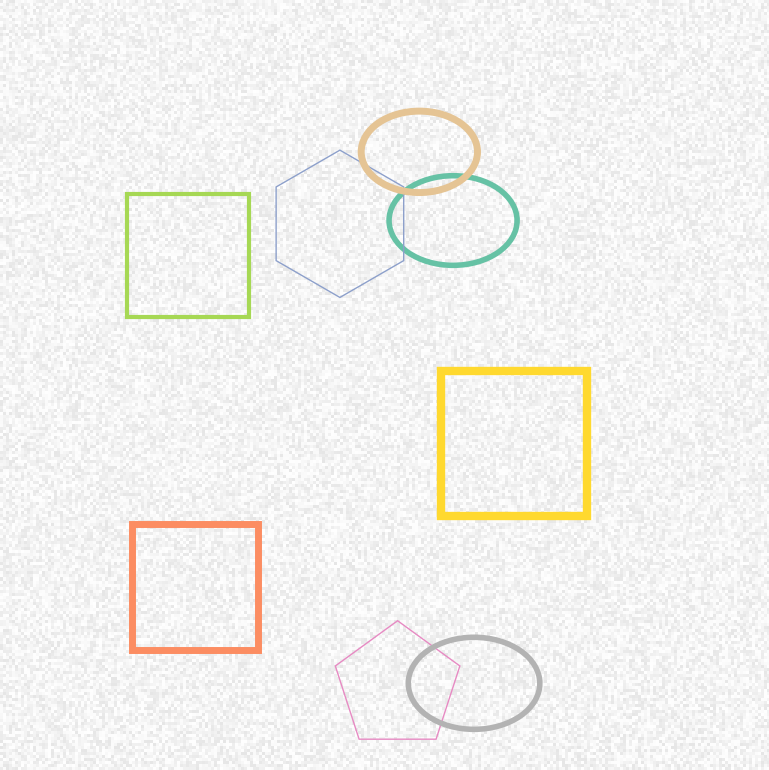[{"shape": "oval", "thickness": 2, "radius": 0.42, "center": [0.588, 0.714]}, {"shape": "square", "thickness": 2.5, "radius": 0.41, "center": [0.253, 0.238]}, {"shape": "hexagon", "thickness": 0.5, "radius": 0.48, "center": [0.441, 0.709]}, {"shape": "pentagon", "thickness": 0.5, "radius": 0.43, "center": [0.516, 0.109]}, {"shape": "square", "thickness": 1.5, "radius": 0.4, "center": [0.244, 0.668]}, {"shape": "square", "thickness": 3, "radius": 0.47, "center": [0.667, 0.424]}, {"shape": "oval", "thickness": 2.5, "radius": 0.38, "center": [0.545, 0.803]}, {"shape": "oval", "thickness": 2, "radius": 0.43, "center": [0.616, 0.113]}]